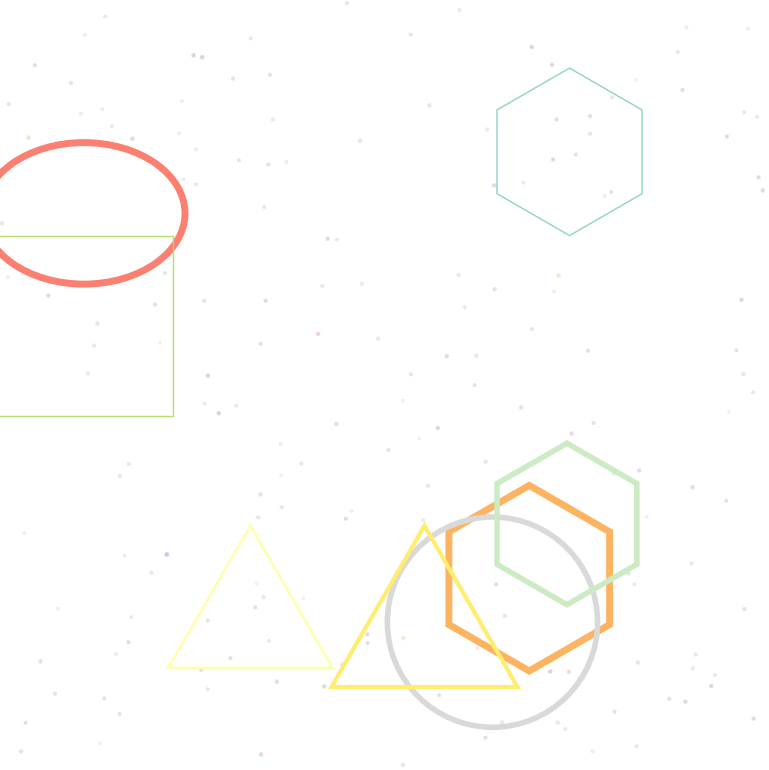[{"shape": "hexagon", "thickness": 0.5, "radius": 0.54, "center": [0.74, 0.803]}, {"shape": "triangle", "thickness": 1, "radius": 0.62, "center": [0.325, 0.194]}, {"shape": "oval", "thickness": 2.5, "radius": 0.66, "center": [0.109, 0.723]}, {"shape": "hexagon", "thickness": 2.5, "radius": 0.6, "center": [0.687, 0.249]}, {"shape": "square", "thickness": 0.5, "radius": 0.58, "center": [0.108, 0.577]}, {"shape": "circle", "thickness": 2, "radius": 0.68, "center": [0.64, 0.192]}, {"shape": "hexagon", "thickness": 2, "radius": 0.52, "center": [0.736, 0.32]}, {"shape": "triangle", "thickness": 1.5, "radius": 0.7, "center": [0.551, 0.178]}]